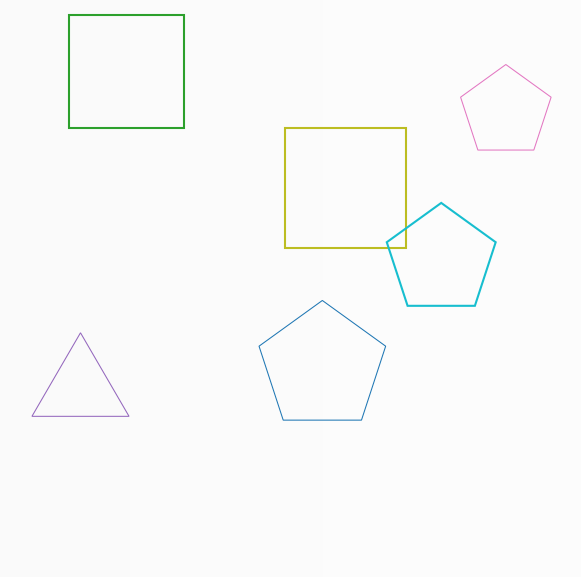[{"shape": "pentagon", "thickness": 0.5, "radius": 0.57, "center": [0.555, 0.364]}, {"shape": "square", "thickness": 1, "radius": 0.49, "center": [0.218, 0.875]}, {"shape": "triangle", "thickness": 0.5, "radius": 0.48, "center": [0.138, 0.326]}, {"shape": "pentagon", "thickness": 0.5, "radius": 0.41, "center": [0.87, 0.806]}, {"shape": "square", "thickness": 1, "radius": 0.52, "center": [0.594, 0.674]}, {"shape": "pentagon", "thickness": 1, "radius": 0.49, "center": [0.759, 0.549]}]